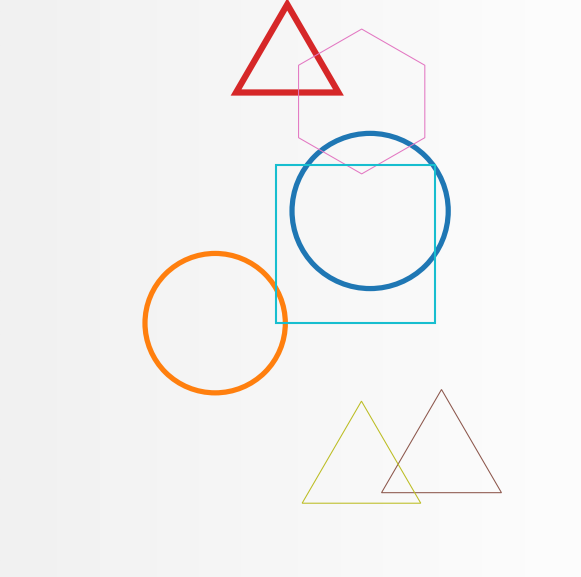[{"shape": "circle", "thickness": 2.5, "radius": 0.67, "center": [0.637, 0.634]}, {"shape": "circle", "thickness": 2.5, "radius": 0.6, "center": [0.37, 0.44]}, {"shape": "triangle", "thickness": 3, "radius": 0.51, "center": [0.494, 0.89]}, {"shape": "triangle", "thickness": 0.5, "radius": 0.6, "center": [0.76, 0.206]}, {"shape": "hexagon", "thickness": 0.5, "radius": 0.63, "center": [0.622, 0.823]}, {"shape": "triangle", "thickness": 0.5, "radius": 0.59, "center": [0.622, 0.187]}, {"shape": "square", "thickness": 1, "radius": 0.68, "center": [0.611, 0.577]}]